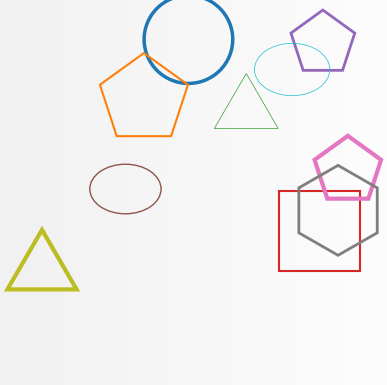[{"shape": "circle", "thickness": 2.5, "radius": 0.57, "center": [0.486, 0.898]}, {"shape": "pentagon", "thickness": 1.5, "radius": 0.6, "center": [0.371, 0.743]}, {"shape": "triangle", "thickness": 0.5, "radius": 0.48, "center": [0.636, 0.714]}, {"shape": "square", "thickness": 1.5, "radius": 0.52, "center": [0.824, 0.4]}, {"shape": "pentagon", "thickness": 2, "radius": 0.43, "center": [0.833, 0.887]}, {"shape": "oval", "thickness": 1, "radius": 0.46, "center": [0.324, 0.509]}, {"shape": "pentagon", "thickness": 3, "radius": 0.45, "center": [0.898, 0.557]}, {"shape": "hexagon", "thickness": 2, "radius": 0.58, "center": [0.872, 0.454]}, {"shape": "triangle", "thickness": 3, "radius": 0.52, "center": [0.108, 0.3]}, {"shape": "oval", "thickness": 0.5, "radius": 0.49, "center": [0.754, 0.819]}]